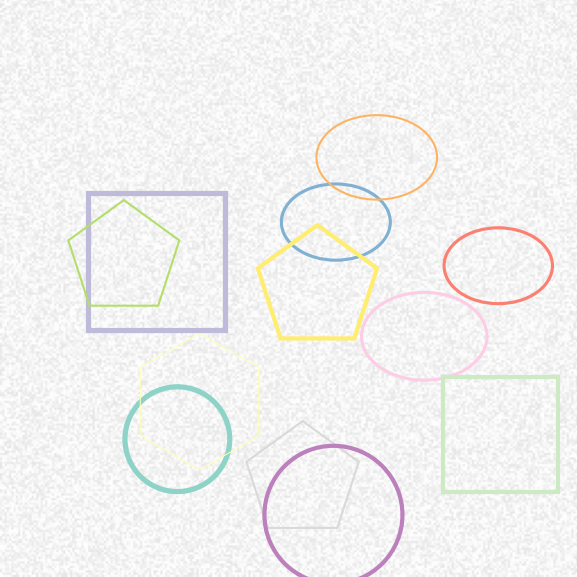[{"shape": "circle", "thickness": 2.5, "radius": 0.45, "center": [0.307, 0.239]}, {"shape": "hexagon", "thickness": 0.5, "radius": 0.59, "center": [0.345, 0.304]}, {"shape": "square", "thickness": 2.5, "radius": 0.59, "center": [0.271, 0.547]}, {"shape": "oval", "thickness": 1.5, "radius": 0.47, "center": [0.863, 0.539]}, {"shape": "oval", "thickness": 1.5, "radius": 0.47, "center": [0.582, 0.615]}, {"shape": "oval", "thickness": 1, "radius": 0.52, "center": [0.652, 0.727]}, {"shape": "pentagon", "thickness": 1, "radius": 0.51, "center": [0.214, 0.552]}, {"shape": "oval", "thickness": 1.5, "radius": 0.54, "center": [0.735, 0.417]}, {"shape": "pentagon", "thickness": 1, "radius": 0.51, "center": [0.524, 0.168]}, {"shape": "circle", "thickness": 2, "radius": 0.6, "center": [0.577, 0.108]}, {"shape": "square", "thickness": 2, "radius": 0.5, "center": [0.867, 0.247]}, {"shape": "pentagon", "thickness": 2, "radius": 0.54, "center": [0.55, 0.501]}]